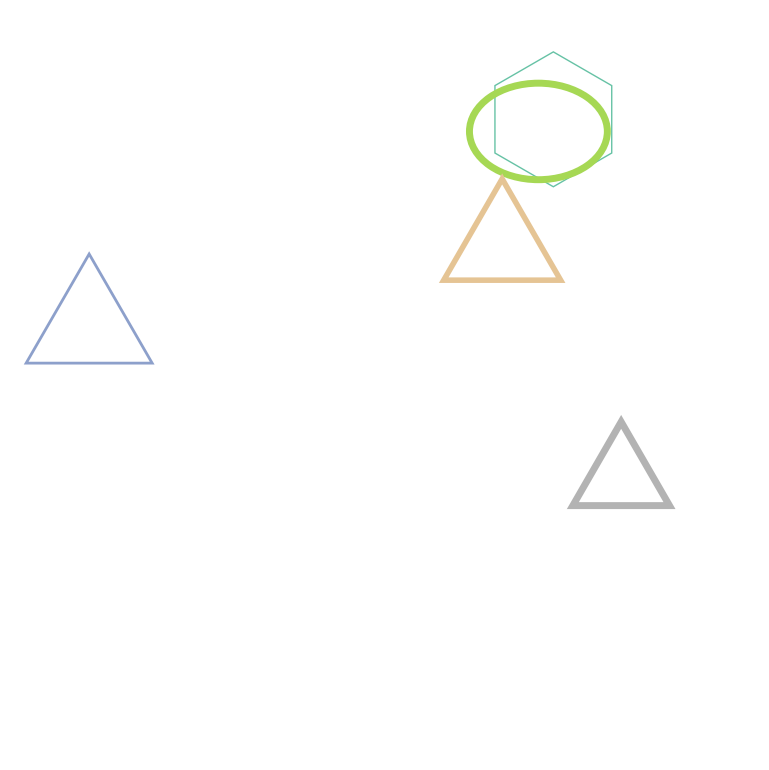[{"shape": "hexagon", "thickness": 0.5, "radius": 0.44, "center": [0.719, 0.845]}, {"shape": "triangle", "thickness": 1, "radius": 0.47, "center": [0.116, 0.576]}, {"shape": "oval", "thickness": 2.5, "radius": 0.45, "center": [0.699, 0.829]}, {"shape": "triangle", "thickness": 2, "radius": 0.44, "center": [0.652, 0.68]}, {"shape": "triangle", "thickness": 2.5, "radius": 0.36, "center": [0.807, 0.38]}]